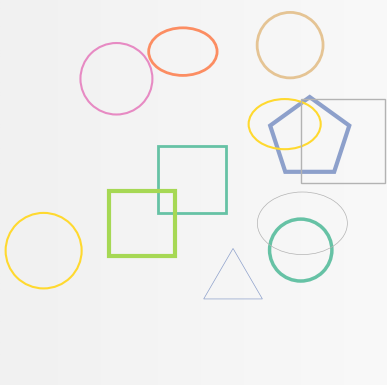[{"shape": "circle", "thickness": 2.5, "radius": 0.4, "center": [0.776, 0.35]}, {"shape": "square", "thickness": 2, "radius": 0.44, "center": [0.495, 0.535]}, {"shape": "oval", "thickness": 2, "radius": 0.44, "center": [0.472, 0.866]}, {"shape": "pentagon", "thickness": 3, "radius": 0.54, "center": [0.799, 0.641]}, {"shape": "triangle", "thickness": 0.5, "radius": 0.44, "center": [0.601, 0.267]}, {"shape": "circle", "thickness": 1.5, "radius": 0.46, "center": [0.3, 0.795]}, {"shape": "square", "thickness": 3, "radius": 0.43, "center": [0.366, 0.42]}, {"shape": "oval", "thickness": 1.5, "radius": 0.47, "center": [0.735, 0.678]}, {"shape": "circle", "thickness": 1.5, "radius": 0.49, "center": [0.113, 0.349]}, {"shape": "circle", "thickness": 2, "radius": 0.43, "center": [0.749, 0.883]}, {"shape": "oval", "thickness": 0.5, "radius": 0.58, "center": [0.78, 0.42]}, {"shape": "square", "thickness": 1, "radius": 0.54, "center": [0.886, 0.634]}]